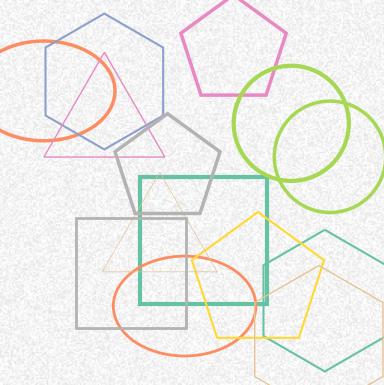[{"shape": "square", "thickness": 3, "radius": 0.83, "center": [0.528, 0.375]}, {"shape": "hexagon", "thickness": 1.5, "radius": 0.92, "center": [0.844, 0.219]}, {"shape": "oval", "thickness": 2.5, "radius": 0.93, "center": [0.114, 0.764]}, {"shape": "oval", "thickness": 2, "radius": 0.93, "center": [0.48, 0.205]}, {"shape": "hexagon", "thickness": 1.5, "radius": 0.88, "center": [0.271, 0.788]}, {"shape": "pentagon", "thickness": 2.5, "radius": 0.72, "center": [0.607, 0.869]}, {"shape": "triangle", "thickness": 1, "radius": 0.91, "center": [0.271, 0.683]}, {"shape": "circle", "thickness": 3, "radius": 0.75, "center": [0.757, 0.68]}, {"shape": "circle", "thickness": 2.5, "radius": 0.72, "center": [0.857, 0.593]}, {"shape": "pentagon", "thickness": 1.5, "radius": 0.9, "center": [0.67, 0.269]}, {"shape": "hexagon", "thickness": 1, "radius": 0.96, "center": [0.828, 0.118]}, {"shape": "triangle", "thickness": 0.5, "radius": 0.86, "center": [0.415, 0.38]}, {"shape": "square", "thickness": 2, "radius": 0.71, "center": [0.341, 0.292]}, {"shape": "pentagon", "thickness": 2.5, "radius": 0.72, "center": [0.435, 0.561]}]